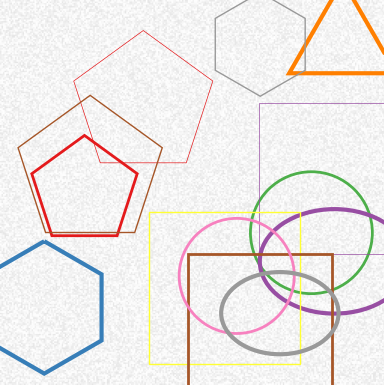[{"shape": "pentagon", "thickness": 2, "radius": 0.72, "center": [0.219, 0.504]}, {"shape": "pentagon", "thickness": 0.5, "radius": 0.95, "center": [0.372, 0.731]}, {"shape": "hexagon", "thickness": 3, "radius": 0.86, "center": [0.115, 0.202]}, {"shape": "circle", "thickness": 2, "radius": 0.79, "center": [0.809, 0.396]}, {"shape": "square", "thickness": 0.5, "radius": 0.98, "center": [0.869, 0.536]}, {"shape": "oval", "thickness": 3, "radius": 0.97, "center": [0.869, 0.321]}, {"shape": "triangle", "thickness": 3, "radius": 0.8, "center": [0.89, 0.89]}, {"shape": "square", "thickness": 1, "radius": 0.98, "center": [0.583, 0.252]}, {"shape": "square", "thickness": 2, "radius": 0.94, "center": [0.675, 0.152]}, {"shape": "pentagon", "thickness": 1, "radius": 0.98, "center": [0.234, 0.555]}, {"shape": "circle", "thickness": 2, "radius": 0.75, "center": [0.615, 0.283]}, {"shape": "hexagon", "thickness": 1, "radius": 0.67, "center": [0.676, 0.885]}, {"shape": "oval", "thickness": 3, "radius": 0.76, "center": [0.727, 0.187]}]